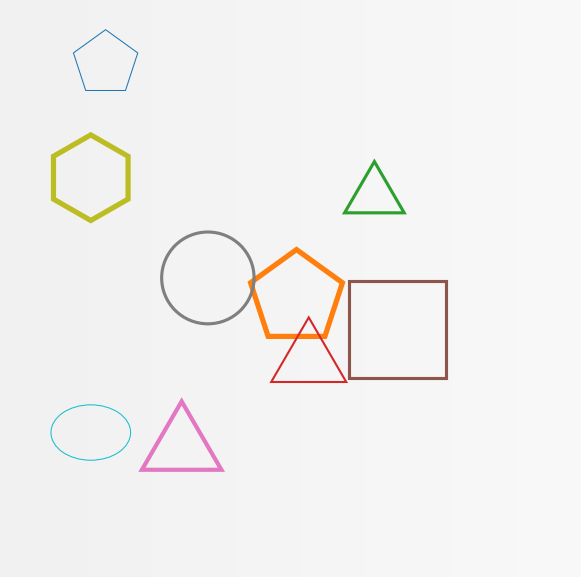[{"shape": "pentagon", "thickness": 0.5, "radius": 0.29, "center": [0.182, 0.89]}, {"shape": "pentagon", "thickness": 2.5, "radius": 0.42, "center": [0.51, 0.484]}, {"shape": "triangle", "thickness": 1.5, "radius": 0.3, "center": [0.644, 0.66]}, {"shape": "triangle", "thickness": 1, "radius": 0.37, "center": [0.531, 0.375]}, {"shape": "square", "thickness": 1.5, "radius": 0.42, "center": [0.684, 0.428]}, {"shape": "triangle", "thickness": 2, "radius": 0.39, "center": [0.313, 0.225]}, {"shape": "circle", "thickness": 1.5, "radius": 0.4, "center": [0.358, 0.518]}, {"shape": "hexagon", "thickness": 2.5, "radius": 0.37, "center": [0.156, 0.691]}, {"shape": "oval", "thickness": 0.5, "radius": 0.34, "center": [0.156, 0.25]}]